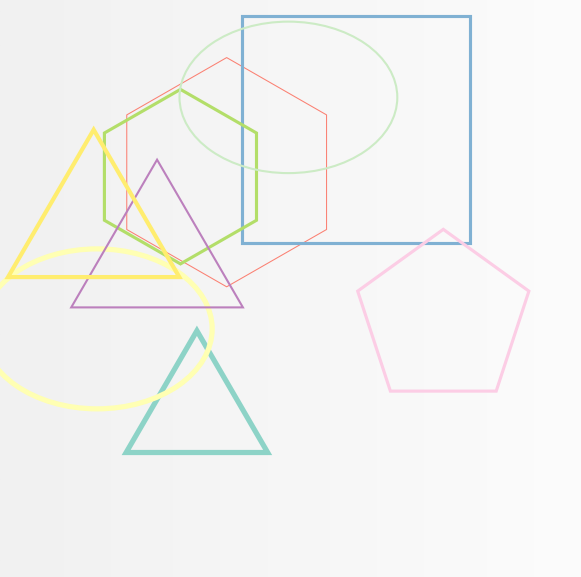[{"shape": "triangle", "thickness": 2.5, "radius": 0.7, "center": [0.339, 0.286]}, {"shape": "oval", "thickness": 2.5, "radius": 0.99, "center": [0.167, 0.43]}, {"shape": "hexagon", "thickness": 0.5, "radius": 0.99, "center": [0.39, 0.701]}, {"shape": "square", "thickness": 1.5, "radius": 0.98, "center": [0.612, 0.775]}, {"shape": "hexagon", "thickness": 1.5, "radius": 0.76, "center": [0.31, 0.693]}, {"shape": "pentagon", "thickness": 1.5, "radius": 0.77, "center": [0.763, 0.447]}, {"shape": "triangle", "thickness": 1, "radius": 0.85, "center": [0.27, 0.552]}, {"shape": "oval", "thickness": 1, "radius": 0.94, "center": [0.496, 0.831]}, {"shape": "triangle", "thickness": 2, "radius": 0.85, "center": [0.161, 0.604]}]